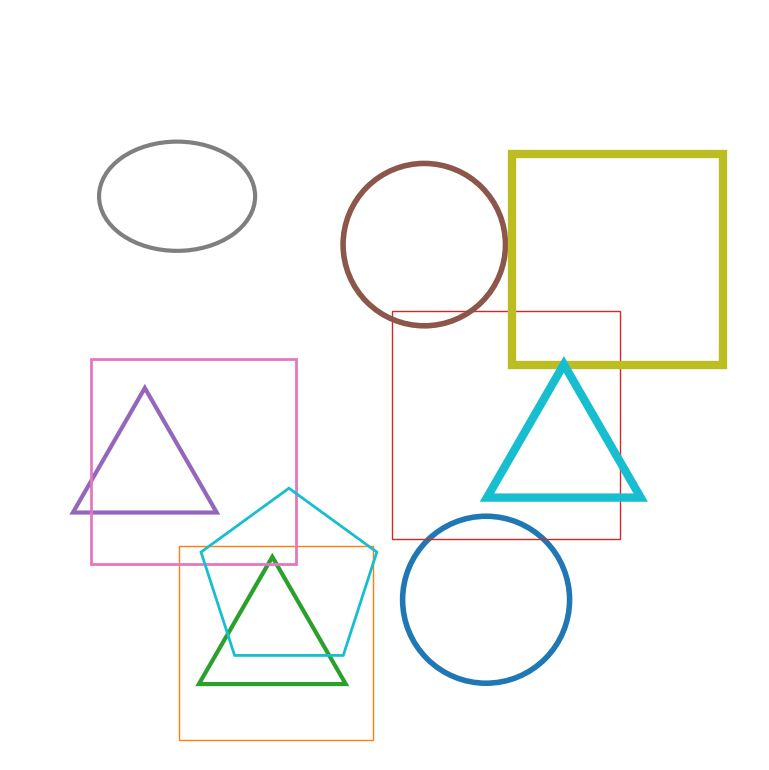[{"shape": "circle", "thickness": 2, "radius": 0.54, "center": [0.631, 0.221]}, {"shape": "square", "thickness": 0.5, "radius": 0.63, "center": [0.358, 0.165]}, {"shape": "triangle", "thickness": 1.5, "radius": 0.55, "center": [0.354, 0.167]}, {"shape": "square", "thickness": 0.5, "radius": 0.74, "center": [0.657, 0.448]}, {"shape": "triangle", "thickness": 1.5, "radius": 0.54, "center": [0.188, 0.388]}, {"shape": "circle", "thickness": 2, "radius": 0.53, "center": [0.551, 0.682]}, {"shape": "square", "thickness": 1, "radius": 0.67, "center": [0.251, 0.401]}, {"shape": "oval", "thickness": 1.5, "radius": 0.51, "center": [0.23, 0.745]}, {"shape": "square", "thickness": 3, "radius": 0.68, "center": [0.802, 0.663]}, {"shape": "pentagon", "thickness": 1, "radius": 0.6, "center": [0.375, 0.246]}, {"shape": "triangle", "thickness": 3, "radius": 0.58, "center": [0.732, 0.411]}]